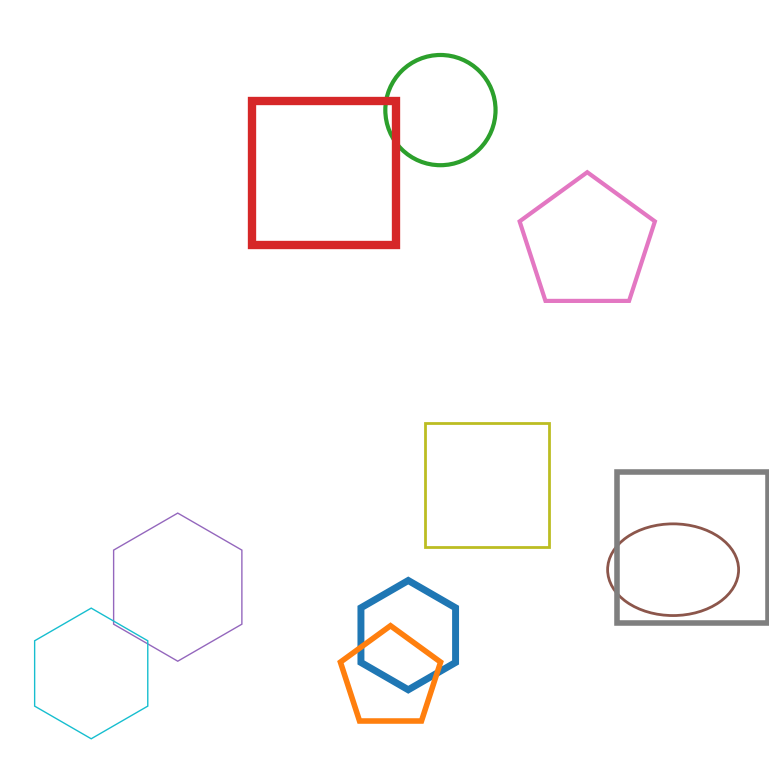[{"shape": "hexagon", "thickness": 2.5, "radius": 0.35, "center": [0.53, 0.175]}, {"shape": "pentagon", "thickness": 2, "radius": 0.34, "center": [0.507, 0.119]}, {"shape": "circle", "thickness": 1.5, "radius": 0.36, "center": [0.572, 0.857]}, {"shape": "square", "thickness": 3, "radius": 0.47, "center": [0.421, 0.775]}, {"shape": "hexagon", "thickness": 0.5, "radius": 0.48, "center": [0.231, 0.237]}, {"shape": "oval", "thickness": 1, "radius": 0.43, "center": [0.874, 0.26]}, {"shape": "pentagon", "thickness": 1.5, "radius": 0.46, "center": [0.763, 0.684]}, {"shape": "square", "thickness": 2, "radius": 0.49, "center": [0.9, 0.289]}, {"shape": "square", "thickness": 1, "radius": 0.4, "center": [0.632, 0.37]}, {"shape": "hexagon", "thickness": 0.5, "radius": 0.42, "center": [0.118, 0.125]}]